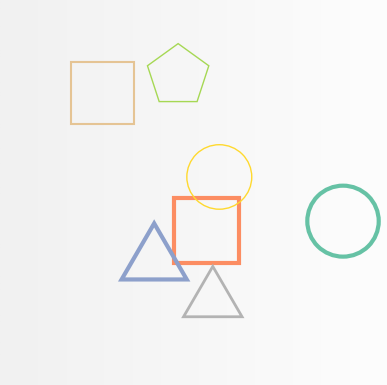[{"shape": "circle", "thickness": 3, "radius": 0.46, "center": [0.885, 0.426]}, {"shape": "square", "thickness": 3, "radius": 0.42, "center": [0.533, 0.402]}, {"shape": "triangle", "thickness": 3, "radius": 0.49, "center": [0.398, 0.323]}, {"shape": "pentagon", "thickness": 1, "radius": 0.42, "center": [0.46, 0.803]}, {"shape": "circle", "thickness": 1, "radius": 0.42, "center": [0.566, 0.54]}, {"shape": "square", "thickness": 1.5, "radius": 0.41, "center": [0.265, 0.758]}, {"shape": "triangle", "thickness": 2, "radius": 0.44, "center": [0.549, 0.221]}]